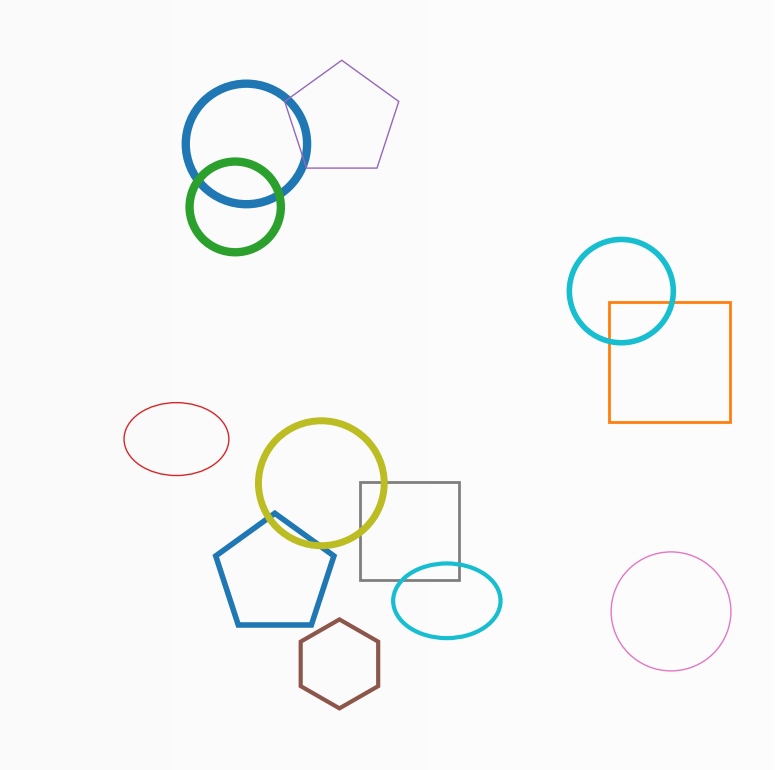[{"shape": "pentagon", "thickness": 2, "radius": 0.4, "center": [0.355, 0.253]}, {"shape": "circle", "thickness": 3, "radius": 0.39, "center": [0.318, 0.813]}, {"shape": "square", "thickness": 1, "radius": 0.39, "center": [0.864, 0.53]}, {"shape": "circle", "thickness": 3, "radius": 0.29, "center": [0.303, 0.731]}, {"shape": "oval", "thickness": 0.5, "radius": 0.34, "center": [0.228, 0.43]}, {"shape": "pentagon", "thickness": 0.5, "radius": 0.39, "center": [0.441, 0.844]}, {"shape": "hexagon", "thickness": 1.5, "radius": 0.29, "center": [0.438, 0.138]}, {"shape": "circle", "thickness": 0.5, "radius": 0.39, "center": [0.866, 0.206]}, {"shape": "square", "thickness": 1, "radius": 0.32, "center": [0.528, 0.31]}, {"shape": "circle", "thickness": 2.5, "radius": 0.41, "center": [0.415, 0.372]}, {"shape": "oval", "thickness": 1.5, "radius": 0.35, "center": [0.577, 0.22]}, {"shape": "circle", "thickness": 2, "radius": 0.34, "center": [0.802, 0.622]}]